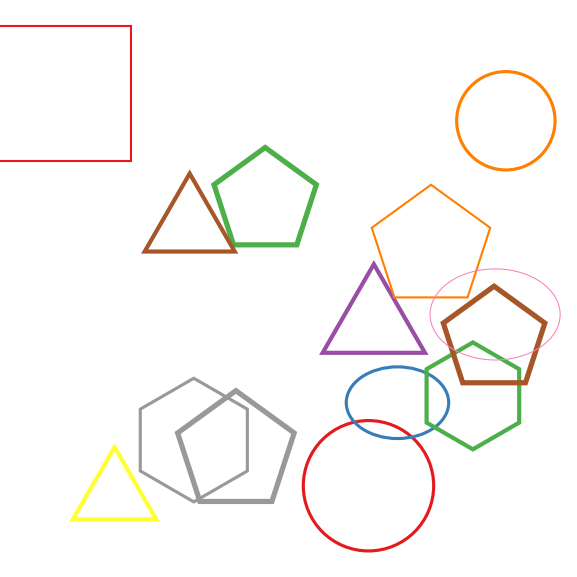[{"shape": "square", "thickness": 1, "radius": 0.58, "center": [0.111, 0.837]}, {"shape": "circle", "thickness": 1.5, "radius": 0.56, "center": [0.638, 0.158]}, {"shape": "oval", "thickness": 1.5, "radius": 0.44, "center": [0.688, 0.302]}, {"shape": "pentagon", "thickness": 2.5, "radius": 0.47, "center": [0.459, 0.651]}, {"shape": "hexagon", "thickness": 2, "radius": 0.46, "center": [0.819, 0.314]}, {"shape": "triangle", "thickness": 2, "radius": 0.51, "center": [0.647, 0.439]}, {"shape": "pentagon", "thickness": 1, "radius": 0.54, "center": [0.746, 0.571]}, {"shape": "circle", "thickness": 1.5, "radius": 0.43, "center": [0.876, 0.79]}, {"shape": "triangle", "thickness": 2, "radius": 0.42, "center": [0.198, 0.142]}, {"shape": "triangle", "thickness": 2, "radius": 0.45, "center": [0.328, 0.609]}, {"shape": "pentagon", "thickness": 2.5, "radius": 0.46, "center": [0.856, 0.411]}, {"shape": "oval", "thickness": 0.5, "radius": 0.56, "center": [0.857, 0.455]}, {"shape": "pentagon", "thickness": 2.5, "radius": 0.53, "center": [0.408, 0.217]}, {"shape": "hexagon", "thickness": 1.5, "radius": 0.54, "center": [0.336, 0.237]}]